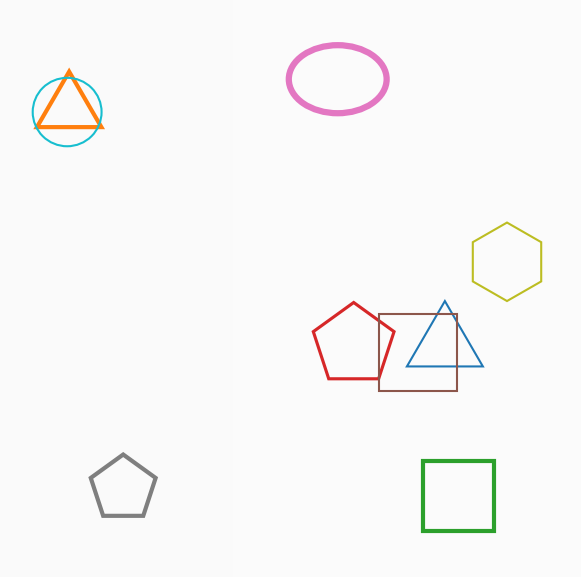[{"shape": "triangle", "thickness": 1, "radius": 0.38, "center": [0.765, 0.402]}, {"shape": "triangle", "thickness": 2, "radius": 0.32, "center": [0.119, 0.811]}, {"shape": "square", "thickness": 2, "radius": 0.3, "center": [0.789, 0.141]}, {"shape": "pentagon", "thickness": 1.5, "radius": 0.37, "center": [0.608, 0.402]}, {"shape": "square", "thickness": 1, "radius": 0.33, "center": [0.719, 0.389]}, {"shape": "oval", "thickness": 3, "radius": 0.42, "center": [0.581, 0.862]}, {"shape": "pentagon", "thickness": 2, "radius": 0.29, "center": [0.212, 0.153]}, {"shape": "hexagon", "thickness": 1, "radius": 0.34, "center": [0.872, 0.546]}, {"shape": "circle", "thickness": 1, "radius": 0.3, "center": [0.116, 0.805]}]